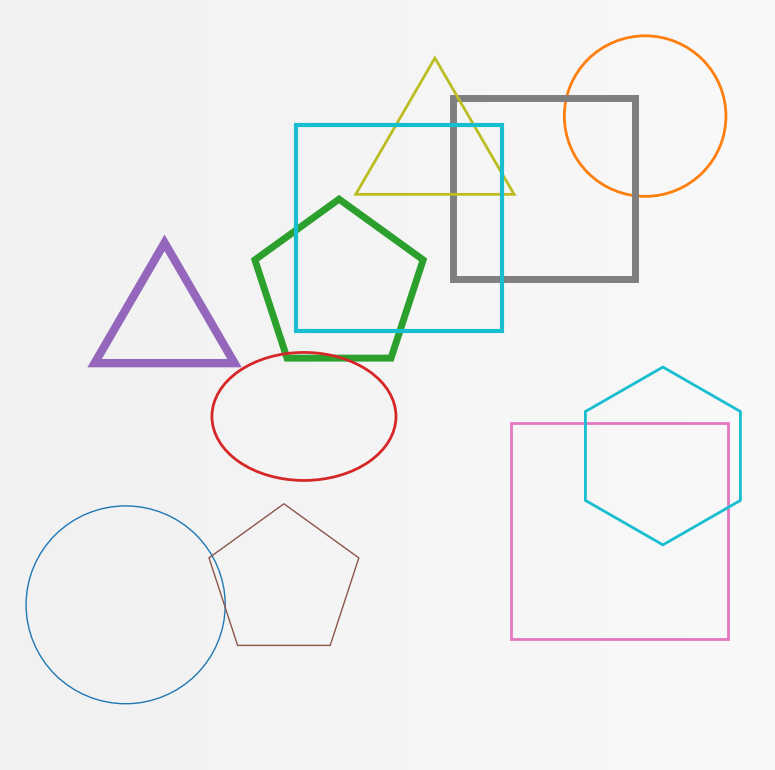[{"shape": "circle", "thickness": 0.5, "radius": 0.64, "center": [0.162, 0.215]}, {"shape": "circle", "thickness": 1, "radius": 0.52, "center": [0.832, 0.849]}, {"shape": "pentagon", "thickness": 2.5, "radius": 0.57, "center": [0.437, 0.627]}, {"shape": "oval", "thickness": 1, "radius": 0.59, "center": [0.392, 0.459]}, {"shape": "triangle", "thickness": 3, "radius": 0.52, "center": [0.212, 0.58]}, {"shape": "pentagon", "thickness": 0.5, "radius": 0.51, "center": [0.366, 0.244]}, {"shape": "square", "thickness": 1, "radius": 0.7, "center": [0.8, 0.311]}, {"shape": "square", "thickness": 2.5, "radius": 0.59, "center": [0.702, 0.756]}, {"shape": "triangle", "thickness": 1, "radius": 0.59, "center": [0.561, 0.807]}, {"shape": "square", "thickness": 1.5, "radius": 0.67, "center": [0.515, 0.704]}, {"shape": "hexagon", "thickness": 1, "radius": 0.58, "center": [0.855, 0.408]}]